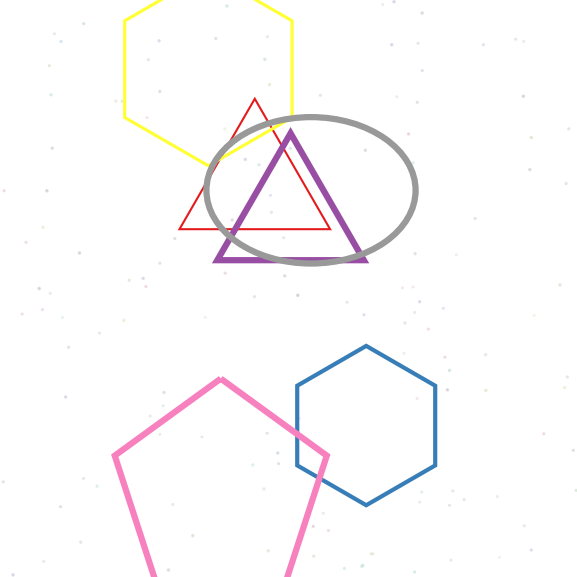[{"shape": "triangle", "thickness": 1, "radius": 0.75, "center": [0.441, 0.678]}, {"shape": "hexagon", "thickness": 2, "radius": 0.69, "center": [0.634, 0.262]}, {"shape": "triangle", "thickness": 3, "radius": 0.73, "center": [0.503, 0.622]}, {"shape": "hexagon", "thickness": 1.5, "radius": 0.84, "center": [0.361, 0.879]}, {"shape": "pentagon", "thickness": 3, "radius": 0.97, "center": [0.382, 0.15]}, {"shape": "oval", "thickness": 3, "radius": 0.91, "center": [0.539, 0.67]}]